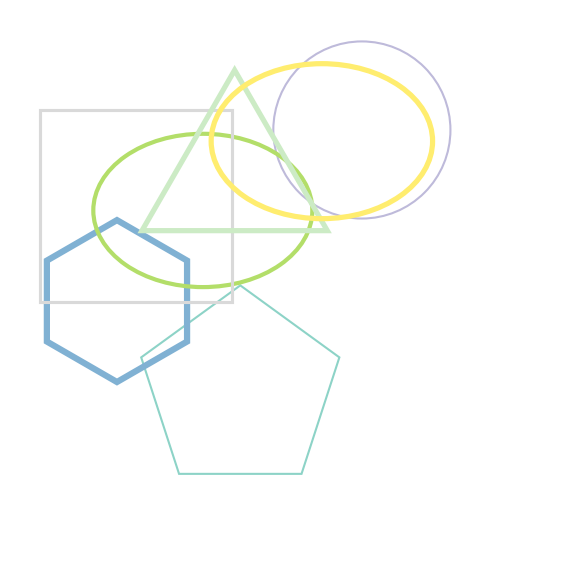[{"shape": "pentagon", "thickness": 1, "radius": 0.9, "center": [0.416, 0.325]}, {"shape": "circle", "thickness": 1, "radius": 0.77, "center": [0.627, 0.774]}, {"shape": "hexagon", "thickness": 3, "radius": 0.7, "center": [0.203, 0.478]}, {"shape": "oval", "thickness": 2, "radius": 0.95, "center": [0.351, 0.635]}, {"shape": "square", "thickness": 1.5, "radius": 0.83, "center": [0.236, 0.642]}, {"shape": "triangle", "thickness": 2.5, "radius": 0.93, "center": [0.406, 0.692]}, {"shape": "oval", "thickness": 2.5, "radius": 0.96, "center": [0.557, 0.755]}]